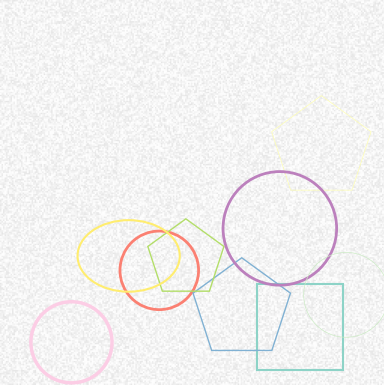[{"shape": "square", "thickness": 1.5, "radius": 0.56, "center": [0.779, 0.151]}, {"shape": "pentagon", "thickness": 0.5, "radius": 0.68, "center": [0.835, 0.616]}, {"shape": "circle", "thickness": 2, "radius": 0.51, "center": [0.414, 0.298]}, {"shape": "pentagon", "thickness": 1, "radius": 0.67, "center": [0.628, 0.197]}, {"shape": "pentagon", "thickness": 1, "radius": 0.52, "center": [0.483, 0.328]}, {"shape": "circle", "thickness": 2.5, "radius": 0.53, "center": [0.186, 0.111]}, {"shape": "circle", "thickness": 2, "radius": 0.74, "center": [0.727, 0.407]}, {"shape": "circle", "thickness": 0.5, "radius": 0.55, "center": [0.899, 0.234]}, {"shape": "oval", "thickness": 1.5, "radius": 0.66, "center": [0.334, 0.335]}]